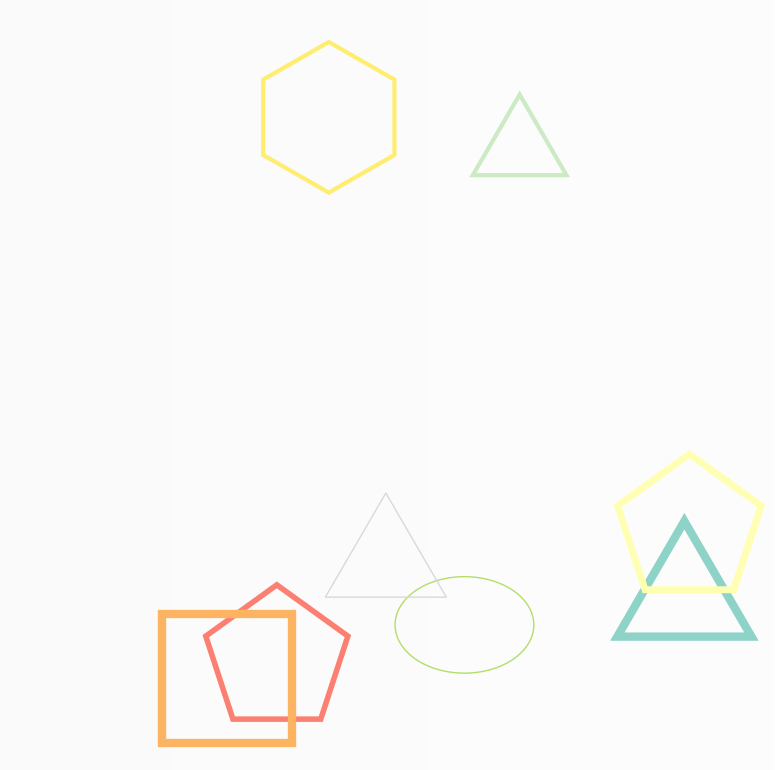[{"shape": "triangle", "thickness": 3, "radius": 0.5, "center": [0.883, 0.223]}, {"shape": "pentagon", "thickness": 2.5, "radius": 0.49, "center": [0.89, 0.313]}, {"shape": "pentagon", "thickness": 2, "radius": 0.48, "center": [0.357, 0.144]}, {"shape": "square", "thickness": 3, "radius": 0.42, "center": [0.292, 0.119]}, {"shape": "oval", "thickness": 0.5, "radius": 0.45, "center": [0.599, 0.188]}, {"shape": "triangle", "thickness": 0.5, "radius": 0.45, "center": [0.498, 0.27]}, {"shape": "triangle", "thickness": 1.5, "radius": 0.35, "center": [0.671, 0.807]}, {"shape": "hexagon", "thickness": 1.5, "radius": 0.49, "center": [0.424, 0.848]}]